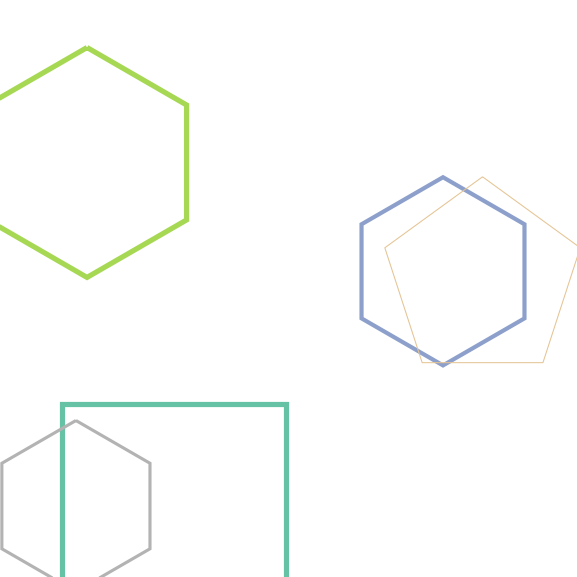[{"shape": "square", "thickness": 2.5, "radius": 0.97, "center": [0.301, 0.106]}, {"shape": "hexagon", "thickness": 2, "radius": 0.81, "center": [0.767, 0.529]}, {"shape": "hexagon", "thickness": 2.5, "radius": 1.0, "center": [0.151, 0.718]}, {"shape": "pentagon", "thickness": 0.5, "radius": 0.89, "center": [0.836, 0.515]}, {"shape": "hexagon", "thickness": 1.5, "radius": 0.74, "center": [0.131, 0.123]}]